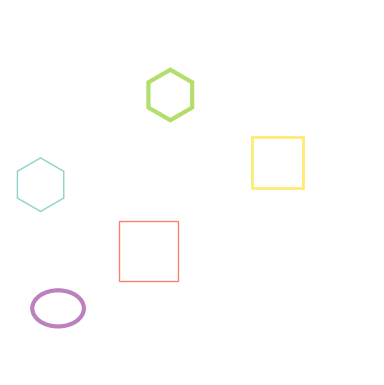[{"shape": "hexagon", "thickness": 1, "radius": 0.35, "center": [0.105, 0.52]}, {"shape": "square", "thickness": 1, "radius": 0.39, "center": [0.386, 0.348]}, {"shape": "hexagon", "thickness": 3, "radius": 0.33, "center": [0.442, 0.753]}, {"shape": "oval", "thickness": 3, "radius": 0.34, "center": [0.151, 0.199]}, {"shape": "square", "thickness": 2, "radius": 0.33, "center": [0.721, 0.577]}]